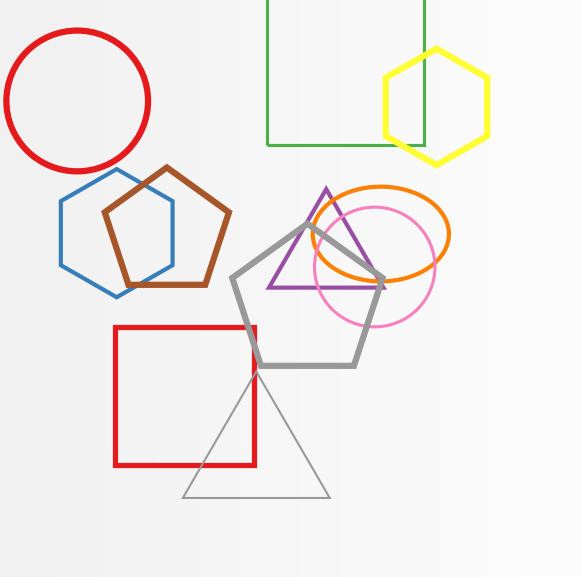[{"shape": "circle", "thickness": 3, "radius": 0.61, "center": [0.133, 0.824]}, {"shape": "square", "thickness": 2.5, "radius": 0.6, "center": [0.318, 0.313]}, {"shape": "hexagon", "thickness": 2, "radius": 0.55, "center": [0.201, 0.595]}, {"shape": "square", "thickness": 1.5, "radius": 0.68, "center": [0.595, 0.884]}, {"shape": "triangle", "thickness": 2, "radius": 0.57, "center": [0.561, 0.558]}, {"shape": "oval", "thickness": 2, "radius": 0.59, "center": [0.655, 0.594]}, {"shape": "hexagon", "thickness": 3, "radius": 0.5, "center": [0.751, 0.814]}, {"shape": "pentagon", "thickness": 3, "radius": 0.56, "center": [0.287, 0.597]}, {"shape": "circle", "thickness": 1.5, "radius": 0.52, "center": [0.645, 0.537]}, {"shape": "triangle", "thickness": 1, "radius": 0.73, "center": [0.441, 0.21]}, {"shape": "pentagon", "thickness": 3, "radius": 0.68, "center": [0.529, 0.476]}]